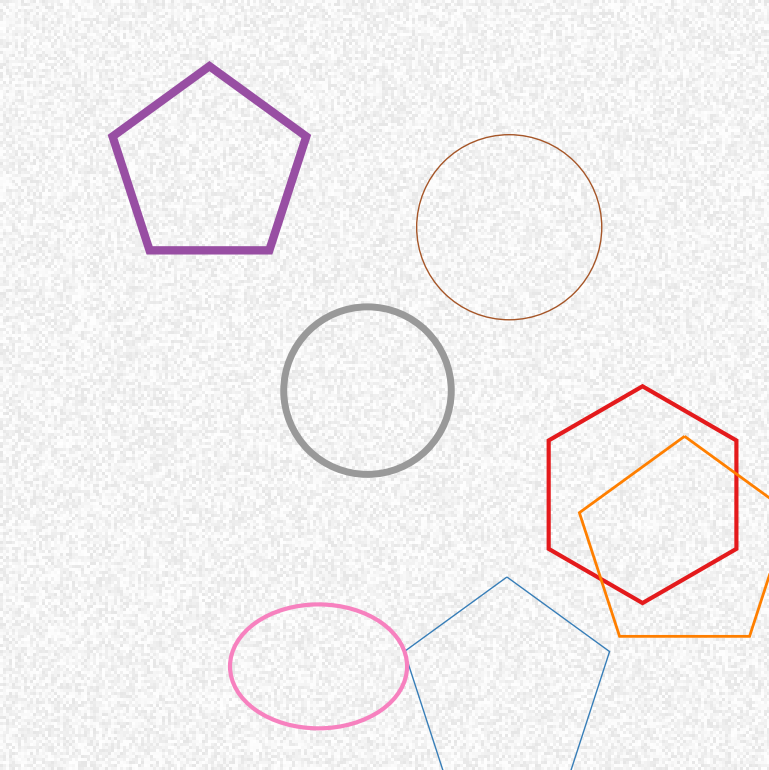[{"shape": "hexagon", "thickness": 1.5, "radius": 0.7, "center": [0.834, 0.358]}, {"shape": "pentagon", "thickness": 0.5, "radius": 0.7, "center": [0.658, 0.111]}, {"shape": "pentagon", "thickness": 3, "radius": 0.66, "center": [0.272, 0.782]}, {"shape": "pentagon", "thickness": 1, "radius": 0.72, "center": [0.889, 0.29]}, {"shape": "circle", "thickness": 0.5, "radius": 0.6, "center": [0.661, 0.705]}, {"shape": "oval", "thickness": 1.5, "radius": 0.57, "center": [0.414, 0.135]}, {"shape": "circle", "thickness": 2.5, "radius": 0.54, "center": [0.477, 0.493]}]